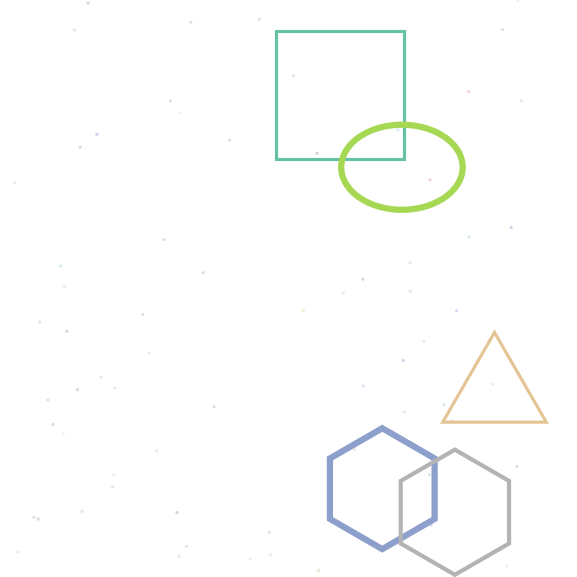[{"shape": "square", "thickness": 1.5, "radius": 0.55, "center": [0.588, 0.834]}, {"shape": "hexagon", "thickness": 3, "radius": 0.52, "center": [0.662, 0.153]}, {"shape": "oval", "thickness": 3, "radius": 0.53, "center": [0.696, 0.71]}, {"shape": "triangle", "thickness": 1.5, "radius": 0.52, "center": [0.856, 0.32]}, {"shape": "hexagon", "thickness": 2, "radius": 0.54, "center": [0.788, 0.112]}]